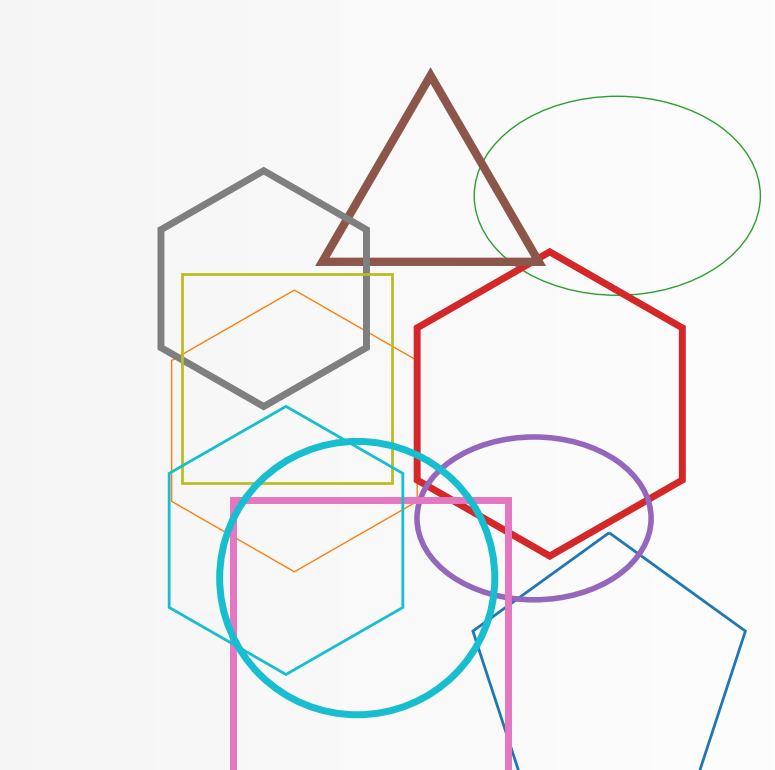[{"shape": "pentagon", "thickness": 1, "radius": 0.92, "center": [0.786, 0.123]}, {"shape": "hexagon", "thickness": 0.5, "radius": 0.91, "center": [0.38, 0.44]}, {"shape": "oval", "thickness": 0.5, "radius": 0.92, "center": [0.796, 0.746]}, {"shape": "hexagon", "thickness": 2.5, "radius": 0.99, "center": [0.709, 0.475]}, {"shape": "oval", "thickness": 2, "radius": 0.76, "center": [0.689, 0.327]}, {"shape": "triangle", "thickness": 3, "radius": 0.81, "center": [0.556, 0.741]}, {"shape": "square", "thickness": 2.5, "radius": 0.89, "center": [0.478, 0.173]}, {"shape": "hexagon", "thickness": 2.5, "radius": 0.77, "center": [0.34, 0.625]}, {"shape": "square", "thickness": 1, "radius": 0.68, "center": [0.37, 0.509]}, {"shape": "hexagon", "thickness": 1, "radius": 0.87, "center": [0.369, 0.298]}, {"shape": "circle", "thickness": 2.5, "radius": 0.89, "center": [0.461, 0.249]}]